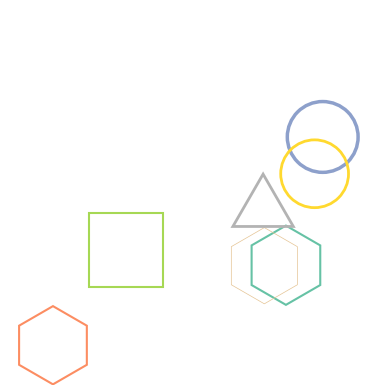[{"shape": "hexagon", "thickness": 1.5, "radius": 0.51, "center": [0.743, 0.311]}, {"shape": "hexagon", "thickness": 1.5, "radius": 0.51, "center": [0.138, 0.103]}, {"shape": "circle", "thickness": 2.5, "radius": 0.46, "center": [0.838, 0.644]}, {"shape": "square", "thickness": 1.5, "radius": 0.48, "center": [0.327, 0.351]}, {"shape": "circle", "thickness": 2, "radius": 0.44, "center": [0.817, 0.549]}, {"shape": "hexagon", "thickness": 0.5, "radius": 0.5, "center": [0.687, 0.31]}, {"shape": "triangle", "thickness": 2, "radius": 0.45, "center": [0.683, 0.457]}]